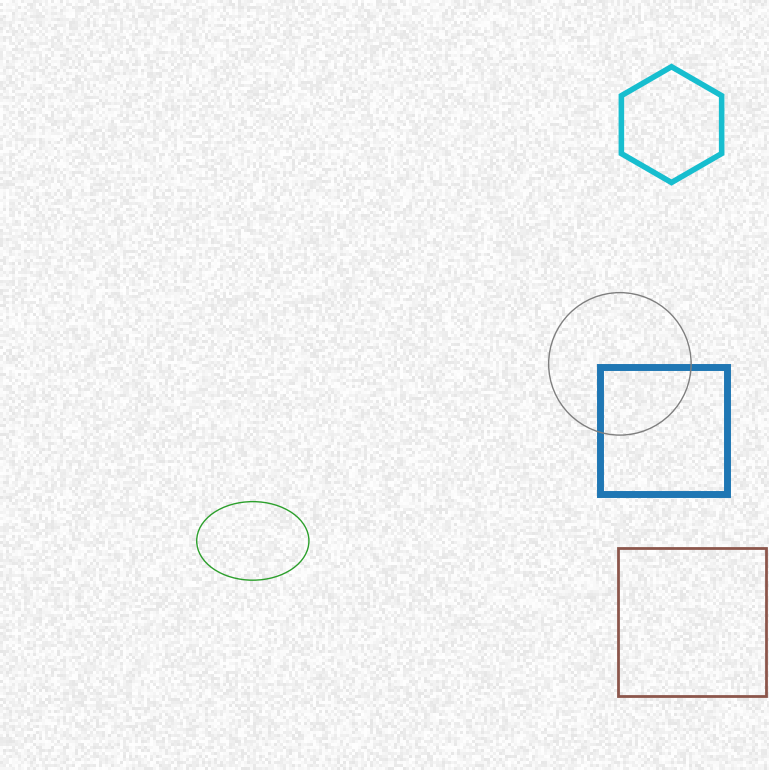[{"shape": "square", "thickness": 2.5, "radius": 0.41, "center": [0.862, 0.441]}, {"shape": "oval", "thickness": 0.5, "radius": 0.36, "center": [0.328, 0.298]}, {"shape": "square", "thickness": 1, "radius": 0.48, "center": [0.899, 0.192]}, {"shape": "circle", "thickness": 0.5, "radius": 0.46, "center": [0.805, 0.527]}, {"shape": "hexagon", "thickness": 2, "radius": 0.38, "center": [0.872, 0.838]}]